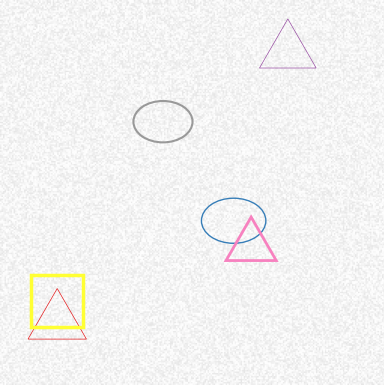[{"shape": "triangle", "thickness": 0.5, "radius": 0.44, "center": [0.149, 0.163]}, {"shape": "oval", "thickness": 1, "radius": 0.42, "center": [0.607, 0.427]}, {"shape": "triangle", "thickness": 0.5, "radius": 0.43, "center": [0.748, 0.866]}, {"shape": "square", "thickness": 2.5, "radius": 0.34, "center": [0.149, 0.219]}, {"shape": "triangle", "thickness": 2, "radius": 0.38, "center": [0.652, 0.361]}, {"shape": "oval", "thickness": 1.5, "radius": 0.38, "center": [0.423, 0.684]}]